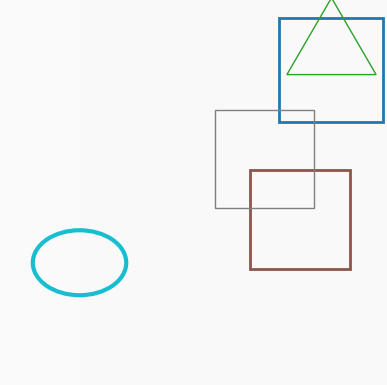[{"shape": "square", "thickness": 2, "radius": 0.67, "center": [0.854, 0.818]}, {"shape": "triangle", "thickness": 1, "radius": 0.66, "center": [0.855, 0.873]}, {"shape": "square", "thickness": 2, "radius": 0.64, "center": [0.775, 0.431]}, {"shape": "square", "thickness": 1, "radius": 0.64, "center": [0.683, 0.587]}, {"shape": "oval", "thickness": 3, "radius": 0.6, "center": [0.205, 0.318]}]